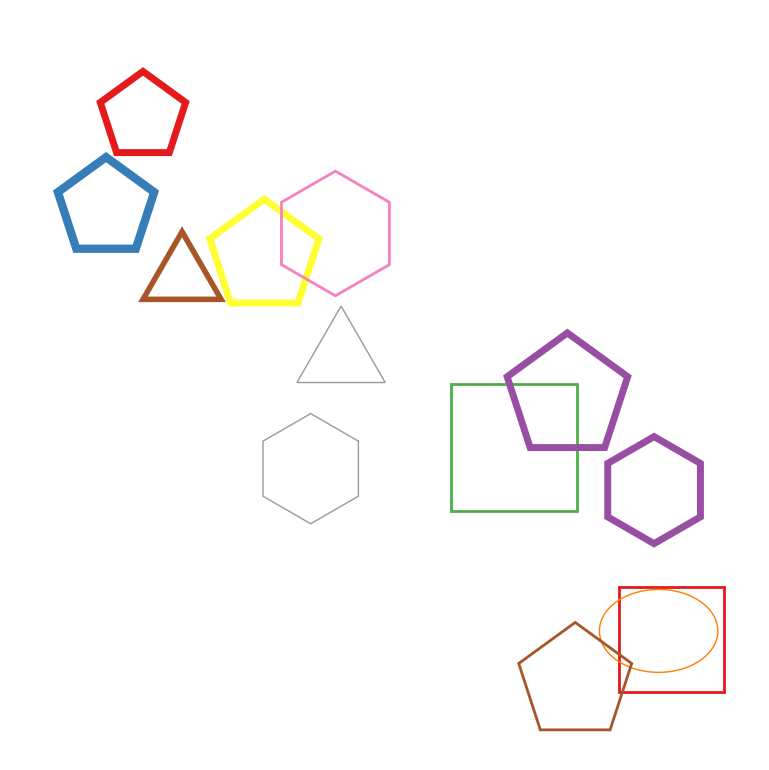[{"shape": "pentagon", "thickness": 2.5, "radius": 0.29, "center": [0.186, 0.849]}, {"shape": "square", "thickness": 1, "radius": 0.34, "center": [0.872, 0.169]}, {"shape": "pentagon", "thickness": 3, "radius": 0.33, "center": [0.138, 0.73]}, {"shape": "square", "thickness": 1, "radius": 0.41, "center": [0.668, 0.419]}, {"shape": "hexagon", "thickness": 2.5, "radius": 0.35, "center": [0.849, 0.363]}, {"shape": "pentagon", "thickness": 2.5, "radius": 0.41, "center": [0.737, 0.485]}, {"shape": "oval", "thickness": 0.5, "radius": 0.38, "center": [0.855, 0.181]}, {"shape": "pentagon", "thickness": 2.5, "radius": 0.37, "center": [0.343, 0.667]}, {"shape": "triangle", "thickness": 2, "radius": 0.29, "center": [0.236, 0.641]}, {"shape": "pentagon", "thickness": 1, "radius": 0.39, "center": [0.747, 0.115]}, {"shape": "hexagon", "thickness": 1, "radius": 0.4, "center": [0.436, 0.697]}, {"shape": "triangle", "thickness": 0.5, "radius": 0.33, "center": [0.443, 0.536]}, {"shape": "hexagon", "thickness": 0.5, "radius": 0.36, "center": [0.403, 0.391]}]